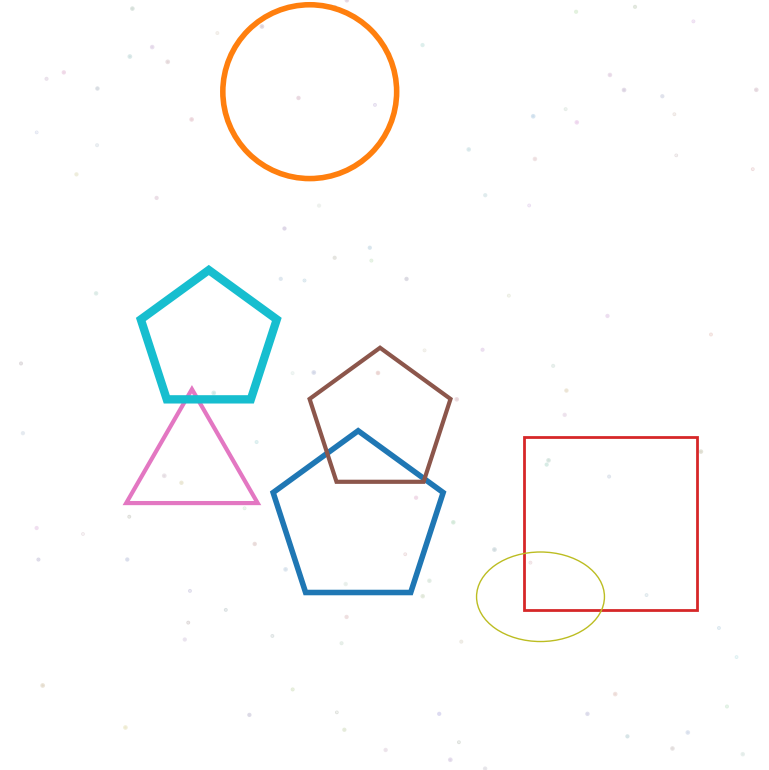[{"shape": "pentagon", "thickness": 2, "radius": 0.58, "center": [0.465, 0.324]}, {"shape": "circle", "thickness": 2, "radius": 0.56, "center": [0.402, 0.881]}, {"shape": "square", "thickness": 1, "radius": 0.56, "center": [0.793, 0.32]}, {"shape": "pentagon", "thickness": 1.5, "radius": 0.48, "center": [0.494, 0.452]}, {"shape": "triangle", "thickness": 1.5, "radius": 0.49, "center": [0.249, 0.396]}, {"shape": "oval", "thickness": 0.5, "radius": 0.42, "center": [0.702, 0.225]}, {"shape": "pentagon", "thickness": 3, "radius": 0.46, "center": [0.271, 0.556]}]